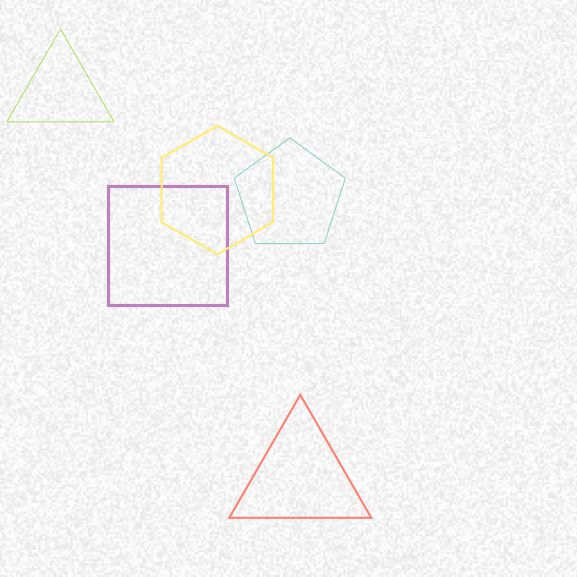[{"shape": "pentagon", "thickness": 0.5, "radius": 0.51, "center": [0.502, 0.659]}, {"shape": "triangle", "thickness": 1, "radius": 0.71, "center": [0.52, 0.173]}, {"shape": "triangle", "thickness": 0.5, "radius": 0.54, "center": [0.105, 0.842]}, {"shape": "square", "thickness": 1.5, "radius": 0.51, "center": [0.29, 0.574]}, {"shape": "hexagon", "thickness": 1, "radius": 0.56, "center": [0.376, 0.67]}]